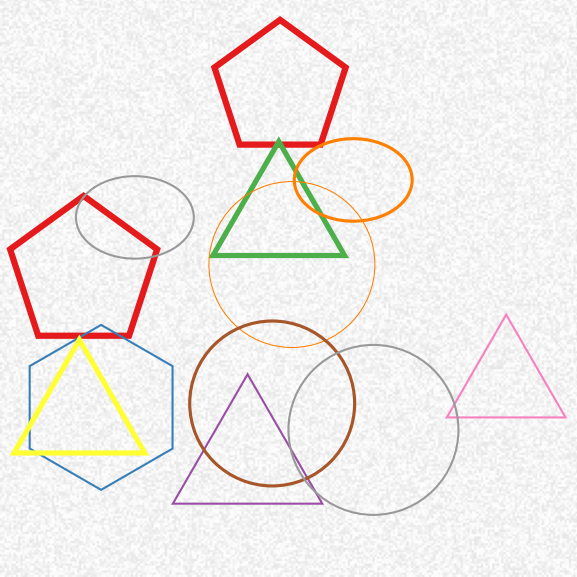[{"shape": "pentagon", "thickness": 3, "radius": 0.6, "center": [0.485, 0.845]}, {"shape": "pentagon", "thickness": 3, "radius": 0.67, "center": [0.145, 0.526]}, {"shape": "hexagon", "thickness": 1, "radius": 0.71, "center": [0.175, 0.294]}, {"shape": "triangle", "thickness": 2.5, "radius": 0.66, "center": [0.483, 0.623]}, {"shape": "triangle", "thickness": 1, "radius": 0.75, "center": [0.429, 0.202]}, {"shape": "circle", "thickness": 0.5, "radius": 0.72, "center": [0.505, 0.541]}, {"shape": "oval", "thickness": 1.5, "radius": 0.51, "center": [0.612, 0.688]}, {"shape": "triangle", "thickness": 2.5, "radius": 0.65, "center": [0.137, 0.28]}, {"shape": "circle", "thickness": 1.5, "radius": 0.71, "center": [0.471, 0.3]}, {"shape": "triangle", "thickness": 1, "radius": 0.59, "center": [0.877, 0.336]}, {"shape": "circle", "thickness": 1, "radius": 0.74, "center": [0.647, 0.255]}, {"shape": "oval", "thickness": 1, "radius": 0.51, "center": [0.234, 0.623]}]